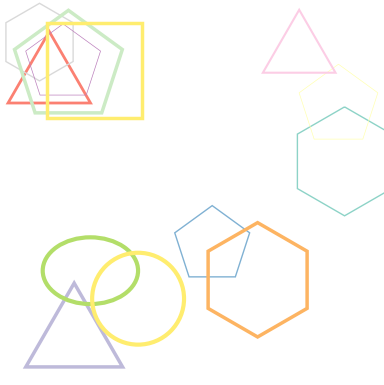[{"shape": "hexagon", "thickness": 1, "radius": 0.71, "center": [0.895, 0.581]}, {"shape": "pentagon", "thickness": 0.5, "radius": 0.54, "center": [0.879, 0.726]}, {"shape": "triangle", "thickness": 2.5, "radius": 0.73, "center": [0.193, 0.12]}, {"shape": "triangle", "thickness": 2, "radius": 0.62, "center": [0.128, 0.794]}, {"shape": "pentagon", "thickness": 1, "radius": 0.51, "center": [0.551, 0.364]}, {"shape": "hexagon", "thickness": 2.5, "radius": 0.74, "center": [0.669, 0.273]}, {"shape": "oval", "thickness": 3, "radius": 0.62, "center": [0.235, 0.297]}, {"shape": "triangle", "thickness": 1.5, "radius": 0.54, "center": [0.777, 0.866]}, {"shape": "hexagon", "thickness": 1, "radius": 0.5, "center": [0.103, 0.891]}, {"shape": "pentagon", "thickness": 0.5, "radius": 0.51, "center": [0.164, 0.836]}, {"shape": "pentagon", "thickness": 2.5, "radius": 0.74, "center": [0.178, 0.826]}, {"shape": "circle", "thickness": 3, "radius": 0.6, "center": [0.359, 0.224]}, {"shape": "square", "thickness": 2.5, "radius": 0.62, "center": [0.245, 0.818]}]